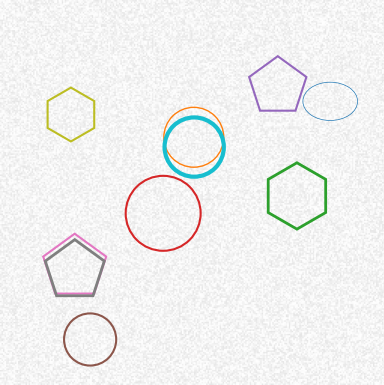[{"shape": "oval", "thickness": 0.5, "radius": 0.36, "center": [0.858, 0.737]}, {"shape": "circle", "thickness": 1, "radius": 0.39, "center": [0.503, 0.643]}, {"shape": "hexagon", "thickness": 2, "radius": 0.43, "center": [0.771, 0.491]}, {"shape": "circle", "thickness": 1.5, "radius": 0.49, "center": [0.424, 0.446]}, {"shape": "pentagon", "thickness": 1.5, "radius": 0.39, "center": [0.721, 0.776]}, {"shape": "circle", "thickness": 1.5, "radius": 0.34, "center": [0.234, 0.118]}, {"shape": "pentagon", "thickness": 1.5, "radius": 0.43, "center": [0.194, 0.307]}, {"shape": "pentagon", "thickness": 2, "radius": 0.4, "center": [0.194, 0.297]}, {"shape": "hexagon", "thickness": 1.5, "radius": 0.35, "center": [0.184, 0.703]}, {"shape": "circle", "thickness": 3, "radius": 0.38, "center": [0.504, 0.618]}]